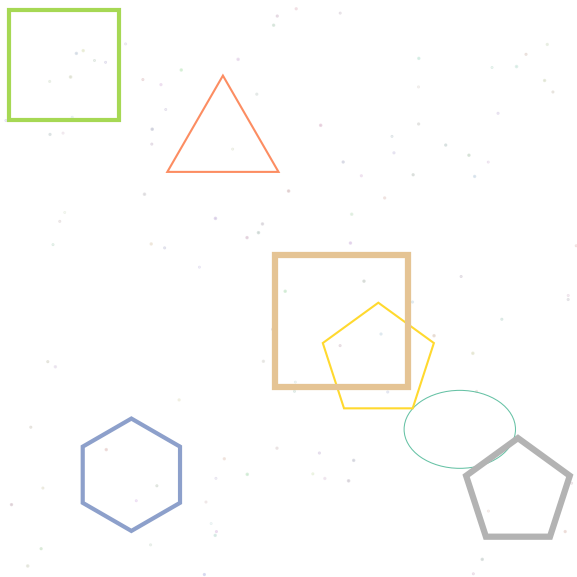[{"shape": "oval", "thickness": 0.5, "radius": 0.48, "center": [0.796, 0.256]}, {"shape": "triangle", "thickness": 1, "radius": 0.56, "center": [0.386, 0.757]}, {"shape": "hexagon", "thickness": 2, "radius": 0.49, "center": [0.227, 0.177]}, {"shape": "square", "thickness": 2, "radius": 0.47, "center": [0.11, 0.887]}, {"shape": "pentagon", "thickness": 1, "radius": 0.51, "center": [0.655, 0.374]}, {"shape": "square", "thickness": 3, "radius": 0.57, "center": [0.591, 0.443]}, {"shape": "pentagon", "thickness": 3, "radius": 0.47, "center": [0.897, 0.146]}]